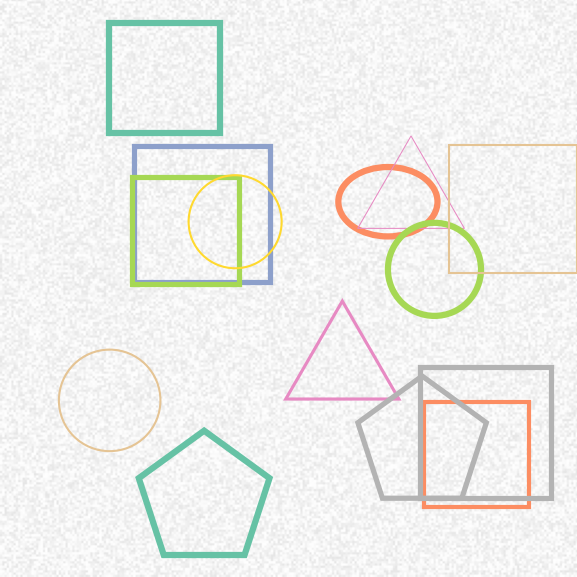[{"shape": "square", "thickness": 3, "radius": 0.48, "center": [0.285, 0.864]}, {"shape": "pentagon", "thickness": 3, "radius": 0.59, "center": [0.353, 0.134]}, {"shape": "oval", "thickness": 3, "radius": 0.43, "center": [0.672, 0.65]}, {"shape": "square", "thickness": 2, "radius": 0.45, "center": [0.825, 0.212]}, {"shape": "square", "thickness": 2.5, "radius": 0.59, "center": [0.35, 0.629]}, {"shape": "triangle", "thickness": 1.5, "radius": 0.57, "center": [0.593, 0.365]}, {"shape": "triangle", "thickness": 0.5, "radius": 0.53, "center": [0.712, 0.657]}, {"shape": "circle", "thickness": 3, "radius": 0.4, "center": [0.752, 0.533]}, {"shape": "square", "thickness": 2.5, "radius": 0.46, "center": [0.322, 0.599]}, {"shape": "circle", "thickness": 1, "radius": 0.4, "center": [0.407, 0.615]}, {"shape": "square", "thickness": 1, "radius": 0.55, "center": [0.888, 0.637]}, {"shape": "circle", "thickness": 1, "radius": 0.44, "center": [0.19, 0.306]}, {"shape": "pentagon", "thickness": 2.5, "radius": 0.58, "center": [0.731, 0.231]}, {"shape": "square", "thickness": 2.5, "radius": 0.56, "center": [0.841, 0.25]}]